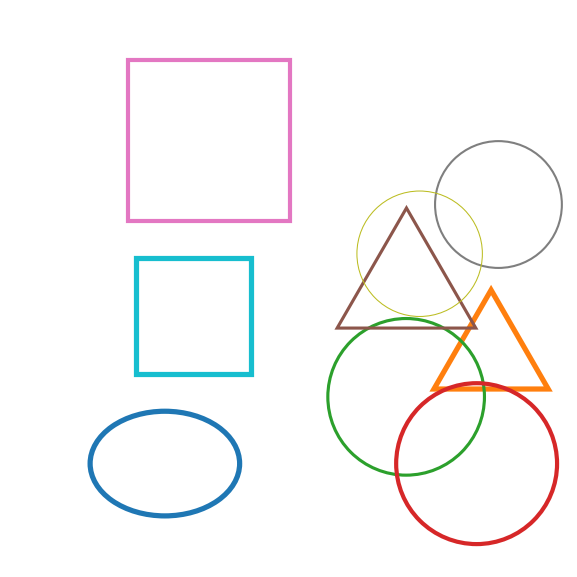[{"shape": "oval", "thickness": 2.5, "radius": 0.65, "center": [0.286, 0.196]}, {"shape": "triangle", "thickness": 2.5, "radius": 0.57, "center": [0.85, 0.383]}, {"shape": "circle", "thickness": 1.5, "radius": 0.68, "center": [0.703, 0.312]}, {"shape": "circle", "thickness": 2, "radius": 0.7, "center": [0.825, 0.196]}, {"shape": "triangle", "thickness": 1.5, "radius": 0.69, "center": [0.704, 0.5]}, {"shape": "square", "thickness": 2, "radius": 0.7, "center": [0.362, 0.756]}, {"shape": "circle", "thickness": 1, "radius": 0.55, "center": [0.863, 0.645]}, {"shape": "circle", "thickness": 0.5, "radius": 0.54, "center": [0.727, 0.56]}, {"shape": "square", "thickness": 2.5, "radius": 0.5, "center": [0.335, 0.452]}]